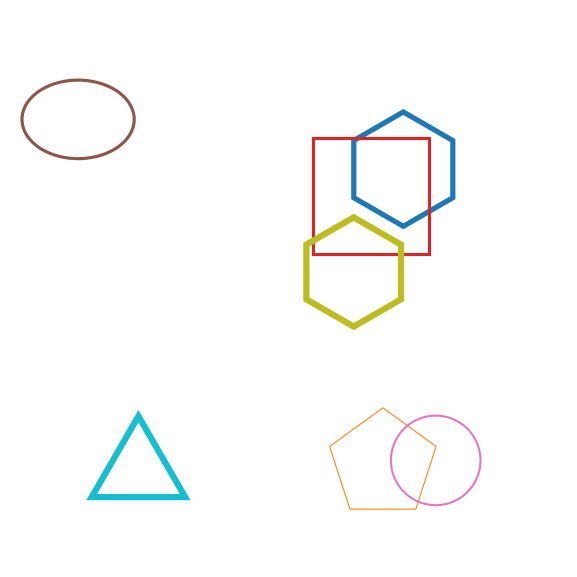[{"shape": "hexagon", "thickness": 2.5, "radius": 0.49, "center": [0.698, 0.706]}, {"shape": "pentagon", "thickness": 0.5, "radius": 0.48, "center": [0.663, 0.196]}, {"shape": "square", "thickness": 1.5, "radius": 0.5, "center": [0.642, 0.659]}, {"shape": "oval", "thickness": 1.5, "radius": 0.49, "center": [0.135, 0.792]}, {"shape": "circle", "thickness": 1, "radius": 0.39, "center": [0.754, 0.202]}, {"shape": "hexagon", "thickness": 3, "radius": 0.47, "center": [0.612, 0.528]}, {"shape": "triangle", "thickness": 3, "radius": 0.47, "center": [0.24, 0.185]}]